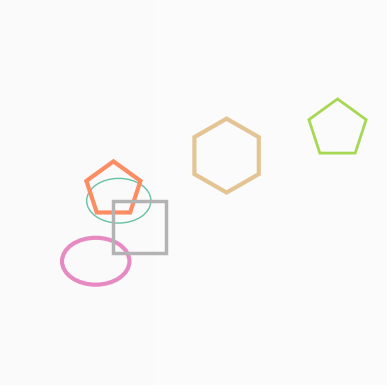[{"shape": "oval", "thickness": 1, "radius": 0.41, "center": [0.307, 0.479]}, {"shape": "pentagon", "thickness": 3, "radius": 0.37, "center": [0.293, 0.507]}, {"shape": "oval", "thickness": 3, "radius": 0.43, "center": [0.247, 0.321]}, {"shape": "pentagon", "thickness": 2, "radius": 0.39, "center": [0.871, 0.665]}, {"shape": "hexagon", "thickness": 3, "radius": 0.48, "center": [0.585, 0.596]}, {"shape": "square", "thickness": 2.5, "radius": 0.34, "center": [0.361, 0.409]}]